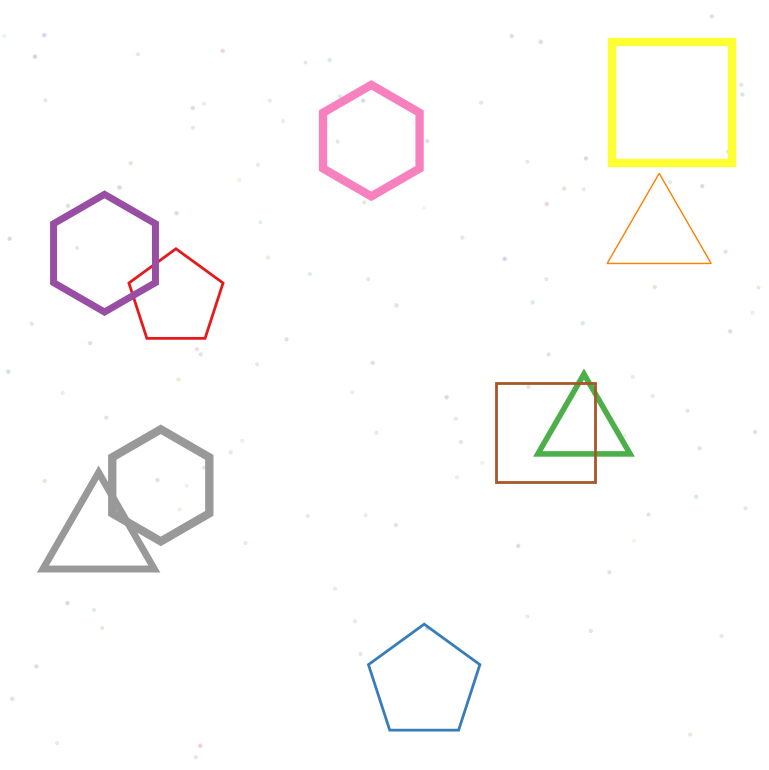[{"shape": "pentagon", "thickness": 1, "radius": 0.32, "center": [0.229, 0.613]}, {"shape": "pentagon", "thickness": 1, "radius": 0.38, "center": [0.551, 0.113]}, {"shape": "triangle", "thickness": 2, "radius": 0.35, "center": [0.758, 0.445]}, {"shape": "hexagon", "thickness": 2.5, "radius": 0.38, "center": [0.136, 0.671]}, {"shape": "triangle", "thickness": 0.5, "radius": 0.39, "center": [0.856, 0.697]}, {"shape": "square", "thickness": 3, "radius": 0.39, "center": [0.873, 0.867]}, {"shape": "square", "thickness": 1, "radius": 0.32, "center": [0.708, 0.438]}, {"shape": "hexagon", "thickness": 3, "radius": 0.36, "center": [0.482, 0.817]}, {"shape": "hexagon", "thickness": 3, "radius": 0.36, "center": [0.209, 0.37]}, {"shape": "triangle", "thickness": 2.5, "radius": 0.42, "center": [0.128, 0.303]}]